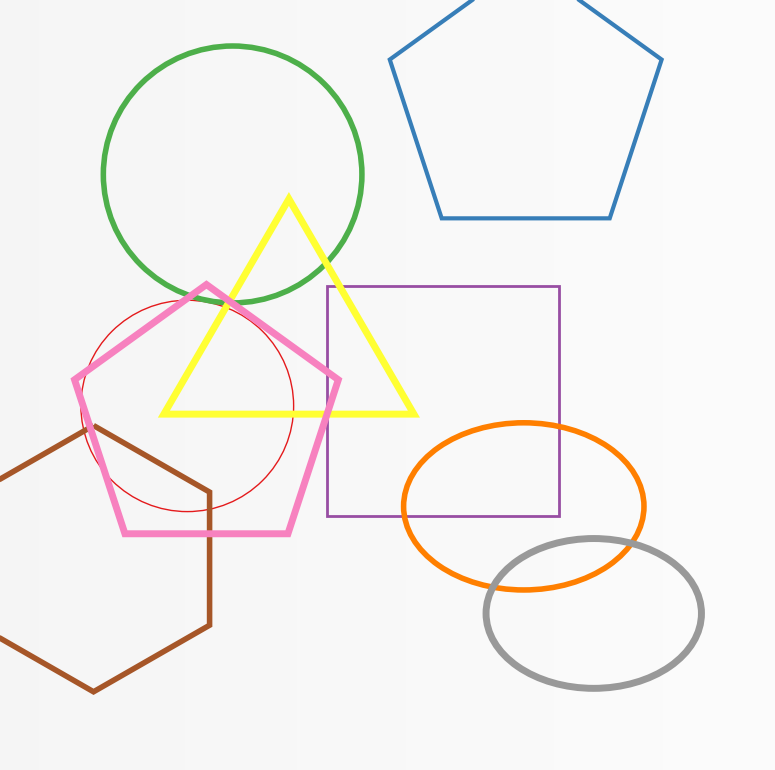[{"shape": "circle", "thickness": 0.5, "radius": 0.69, "center": [0.242, 0.473]}, {"shape": "pentagon", "thickness": 1.5, "radius": 0.92, "center": [0.678, 0.866]}, {"shape": "circle", "thickness": 2, "radius": 0.83, "center": [0.3, 0.773]}, {"shape": "square", "thickness": 1, "radius": 0.75, "center": [0.572, 0.48]}, {"shape": "oval", "thickness": 2, "radius": 0.78, "center": [0.676, 0.342]}, {"shape": "triangle", "thickness": 2.5, "radius": 0.93, "center": [0.373, 0.555]}, {"shape": "hexagon", "thickness": 2, "radius": 0.86, "center": [0.121, 0.274]}, {"shape": "pentagon", "thickness": 2.5, "radius": 0.89, "center": [0.266, 0.452]}, {"shape": "oval", "thickness": 2.5, "radius": 0.69, "center": [0.766, 0.203]}]